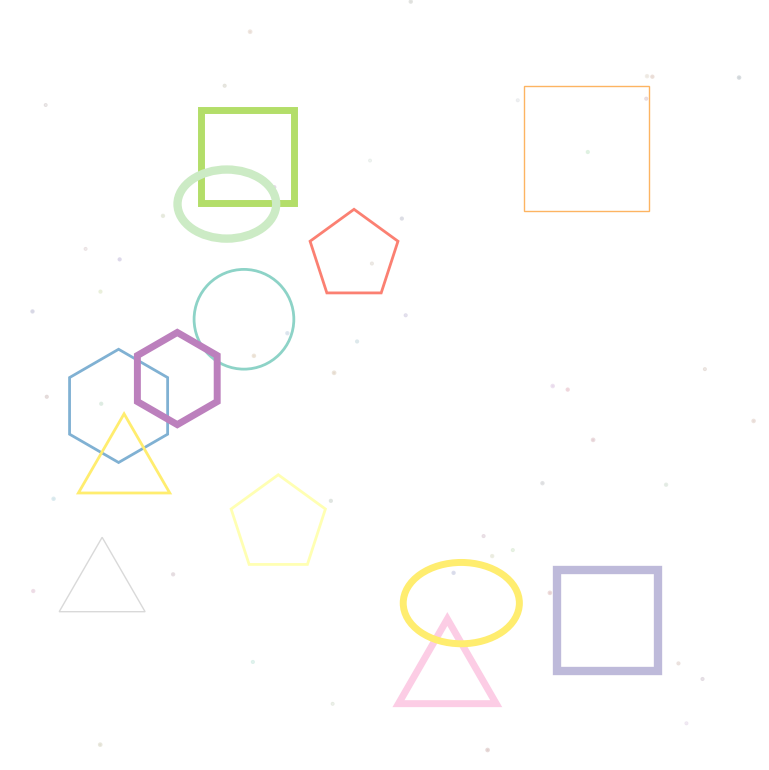[{"shape": "circle", "thickness": 1, "radius": 0.32, "center": [0.317, 0.585]}, {"shape": "pentagon", "thickness": 1, "radius": 0.32, "center": [0.361, 0.319]}, {"shape": "square", "thickness": 3, "radius": 0.33, "center": [0.789, 0.194]}, {"shape": "pentagon", "thickness": 1, "radius": 0.3, "center": [0.46, 0.668]}, {"shape": "hexagon", "thickness": 1, "radius": 0.37, "center": [0.154, 0.473]}, {"shape": "square", "thickness": 0.5, "radius": 0.41, "center": [0.762, 0.808]}, {"shape": "square", "thickness": 2.5, "radius": 0.3, "center": [0.321, 0.797]}, {"shape": "triangle", "thickness": 2.5, "radius": 0.37, "center": [0.581, 0.123]}, {"shape": "triangle", "thickness": 0.5, "radius": 0.32, "center": [0.133, 0.238]}, {"shape": "hexagon", "thickness": 2.5, "radius": 0.3, "center": [0.23, 0.508]}, {"shape": "oval", "thickness": 3, "radius": 0.32, "center": [0.295, 0.735]}, {"shape": "oval", "thickness": 2.5, "radius": 0.38, "center": [0.599, 0.217]}, {"shape": "triangle", "thickness": 1, "radius": 0.34, "center": [0.161, 0.394]}]